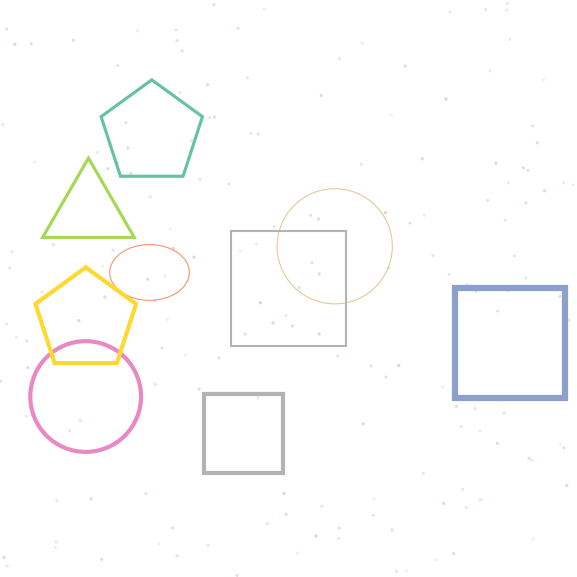[{"shape": "pentagon", "thickness": 1.5, "radius": 0.46, "center": [0.263, 0.769]}, {"shape": "oval", "thickness": 0.5, "radius": 0.34, "center": [0.259, 0.527]}, {"shape": "square", "thickness": 3, "radius": 0.48, "center": [0.884, 0.405]}, {"shape": "circle", "thickness": 2, "radius": 0.48, "center": [0.148, 0.312]}, {"shape": "triangle", "thickness": 1.5, "radius": 0.46, "center": [0.153, 0.634]}, {"shape": "pentagon", "thickness": 2, "radius": 0.46, "center": [0.149, 0.445]}, {"shape": "circle", "thickness": 0.5, "radius": 0.5, "center": [0.58, 0.573]}, {"shape": "square", "thickness": 1, "radius": 0.5, "center": [0.5, 0.5]}, {"shape": "square", "thickness": 2, "radius": 0.34, "center": [0.422, 0.248]}]